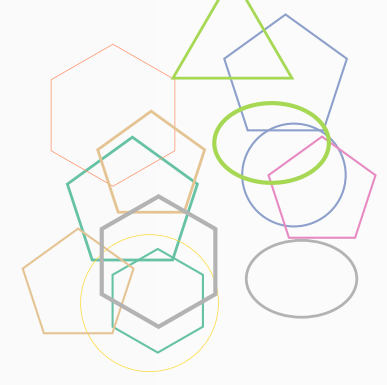[{"shape": "hexagon", "thickness": 1.5, "radius": 0.67, "center": [0.407, 0.219]}, {"shape": "pentagon", "thickness": 2, "radius": 0.88, "center": [0.342, 0.467]}, {"shape": "hexagon", "thickness": 0.5, "radius": 0.92, "center": [0.292, 0.701]}, {"shape": "circle", "thickness": 1.5, "radius": 0.67, "center": [0.759, 0.545]}, {"shape": "pentagon", "thickness": 1.5, "radius": 0.83, "center": [0.737, 0.796]}, {"shape": "pentagon", "thickness": 1.5, "radius": 0.73, "center": [0.831, 0.5]}, {"shape": "triangle", "thickness": 2, "radius": 0.89, "center": [0.6, 0.886]}, {"shape": "oval", "thickness": 3, "radius": 0.74, "center": [0.701, 0.629]}, {"shape": "circle", "thickness": 0.5, "radius": 0.89, "center": [0.386, 0.213]}, {"shape": "pentagon", "thickness": 2, "radius": 0.73, "center": [0.39, 0.566]}, {"shape": "pentagon", "thickness": 1.5, "radius": 0.75, "center": [0.202, 0.256]}, {"shape": "hexagon", "thickness": 3, "radius": 0.85, "center": [0.409, 0.321]}, {"shape": "oval", "thickness": 2, "radius": 0.71, "center": [0.778, 0.276]}]